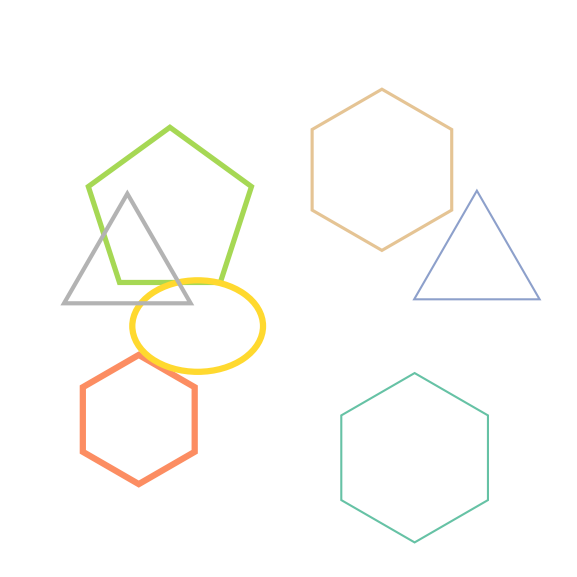[{"shape": "hexagon", "thickness": 1, "radius": 0.73, "center": [0.718, 0.207]}, {"shape": "hexagon", "thickness": 3, "radius": 0.56, "center": [0.24, 0.273]}, {"shape": "triangle", "thickness": 1, "radius": 0.63, "center": [0.826, 0.544]}, {"shape": "pentagon", "thickness": 2.5, "radius": 0.74, "center": [0.294, 0.63]}, {"shape": "oval", "thickness": 3, "radius": 0.57, "center": [0.342, 0.435]}, {"shape": "hexagon", "thickness": 1.5, "radius": 0.7, "center": [0.661, 0.705]}, {"shape": "triangle", "thickness": 2, "radius": 0.63, "center": [0.221, 0.537]}]